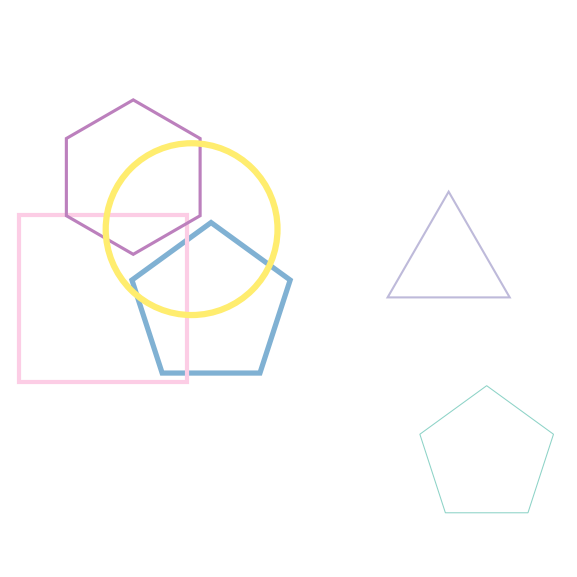[{"shape": "pentagon", "thickness": 0.5, "radius": 0.61, "center": [0.843, 0.21]}, {"shape": "triangle", "thickness": 1, "radius": 0.61, "center": [0.777, 0.545]}, {"shape": "pentagon", "thickness": 2.5, "radius": 0.72, "center": [0.365, 0.47]}, {"shape": "square", "thickness": 2, "radius": 0.72, "center": [0.178, 0.482]}, {"shape": "hexagon", "thickness": 1.5, "radius": 0.67, "center": [0.231, 0.692]}, {"shape": "circle", "thickness": 3, "radius": 0.74, "center": [0.332, 0.602]}]